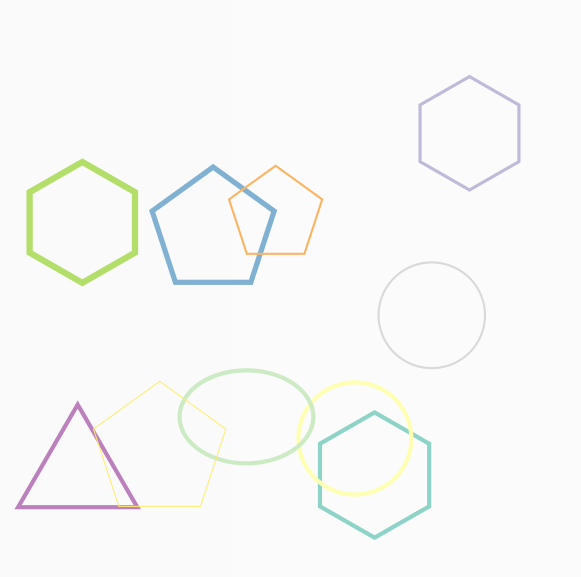[{"shape": "hexagon", "thickness": 2, "radius": 0.54, "center": [0.644, 0.177]}, {"shape": "circle", "thickness": 2, "radius": 0.49, "center": [0.611, 0.24]}, {"shape": "hexagon", "thickness": 1.5, "radius": 0.49, "center": [0.808, 0.768]}, {"shape": "pentagon", "thickness": 2.5, "radius": 0.55, "center": [0.367, 0.6]}, {"shape": "pentagon", "thickness": 1, "radius": 0.42, "center": [0.474, 0.628]}, {"shape": "hexagon", "thickness": 3, "radius": 0.52, "center": [0.142, 0.614]}, {"shape": "circle", "thickness": 1, "radius": 0.46, "center": [0.743, 0.453]}, {"shape": "triangle", "thickness": 2, "radius": 0.59, "center": [0.134, 0.18]}, {"shape": "oval", "thickness": 2, "radius": 0.58, "center": [0.424, 0.277]}, {"shape": "pentagon", "thickness": 0.5, "radius": 0.6, "center": [0.275, 0.219]}]